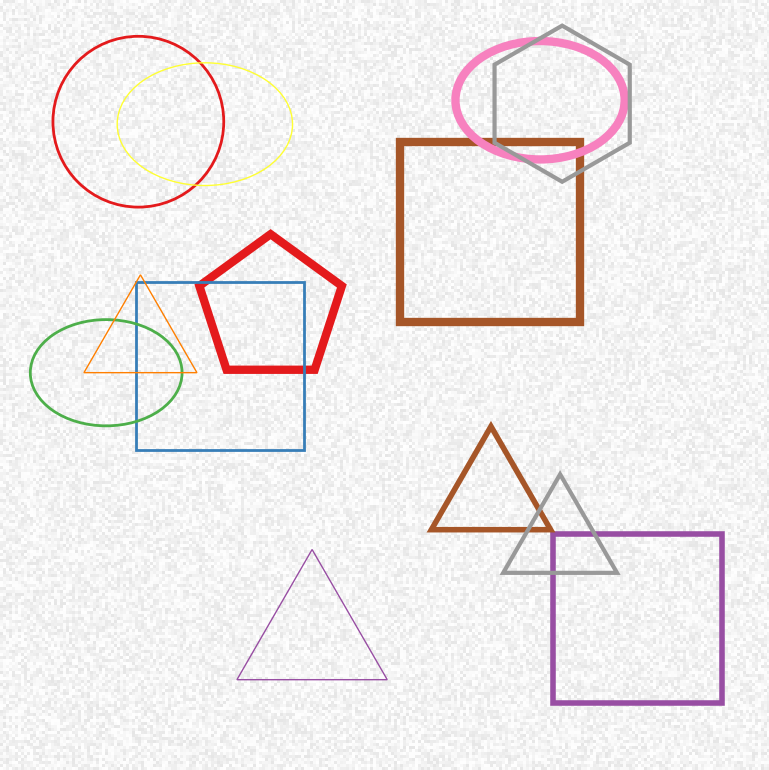[{"shape": "circle", "thickness": 1, "radius": 0.55, "center": [0.18, 0.842]}, {"shape": "pentagon", "thickness": 3, "radius": 0.49, "center": [0.351, 0.599]}, {"shape": "square", "thickness": 1, "radius": 0.55, "center": [0.286, 0.525]}, {"shape": "oval", "thickness": 1, "radius": 0.49, "center": [0.138, 0.516]}, {"shape": "triangle", "thickness": 0.5, "radius": 0.56, "center": [0.405, 0.174]}, {"shape": "square", "thickness": 2, "radius": 0.55, "center": [0.828, 0.197]}, {"shape": "triangle", "thickness": 0.5, "radius": 0.42, "center": [0.182, 0.558]}, {"shape": "oval", "thickness": 0.5, "radius": 0.57, "center": [0.266, 0.839]}, {"shape": "square", "thickness": 3, "radius": 0.59, "center": [0.636, 0.699]}, {"shape": "triangle", "thickness": 2, "radius": 0.45, "center": [0.638, 0.357]}, {"shape": "oval", "thickness": 3, "radius": 0.55, "center": [0.701, 0.87]}, {"shape": "triangle", "thickness": 1.5, "radius": 0.43, "center": [0.727, 0.299]}, {"shape": "hexagon", "thickness": 1.5, "radius": 0.51, "center": [0.73, 0.865]}]